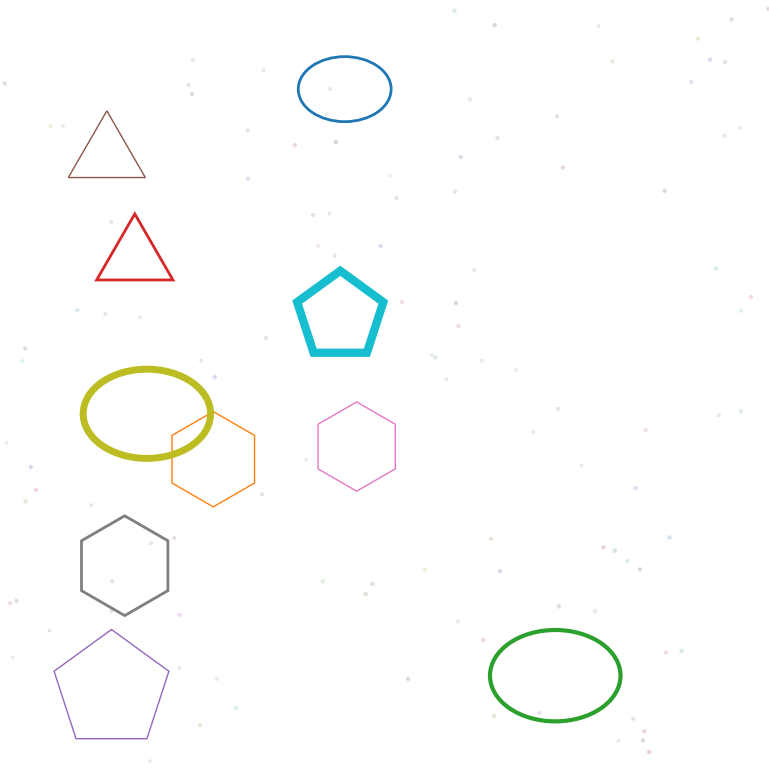[{"shape": "oval", "thickness": 1, "radius": 0.3, "center": [0.448, 0.884]}, {"shape": "hexagon", "thickness": 0.5, "radius": 0.31, "center": [0.277, 0.404]}, {"shape": "oval", "thickness": 1.5, "radius": 0.42, "center": [0.721, 0.122]}, {"shape": "triangle", "thickness": 1, "radius": 0.29, "center": [0.175, 0.665]}, {"shape": "pentagon", "thickness": 0.5, "radius": 0.39, "center": [0.145, 0.104]}, {"shape": "triangle", "thickness": 0.5, "radius": 0.29, "center": [0.139, 0.798]}, {"shape": "hexagon", "thickness": 0.5, "radius": 0.29, "center": [0.463, 0.42]}, {"shape": "hexagon", "thickness": 1, "radius": 0.32, "center": [0.162, 0.265]}, {"shape": "oval", "thickness": 2.5, "radius": 0.41, "center": [0.191, 0.463]}, {"shape": "pentagon", "thickness": 3, "radius": 0.29, "center": [0.442, 0.589]}]